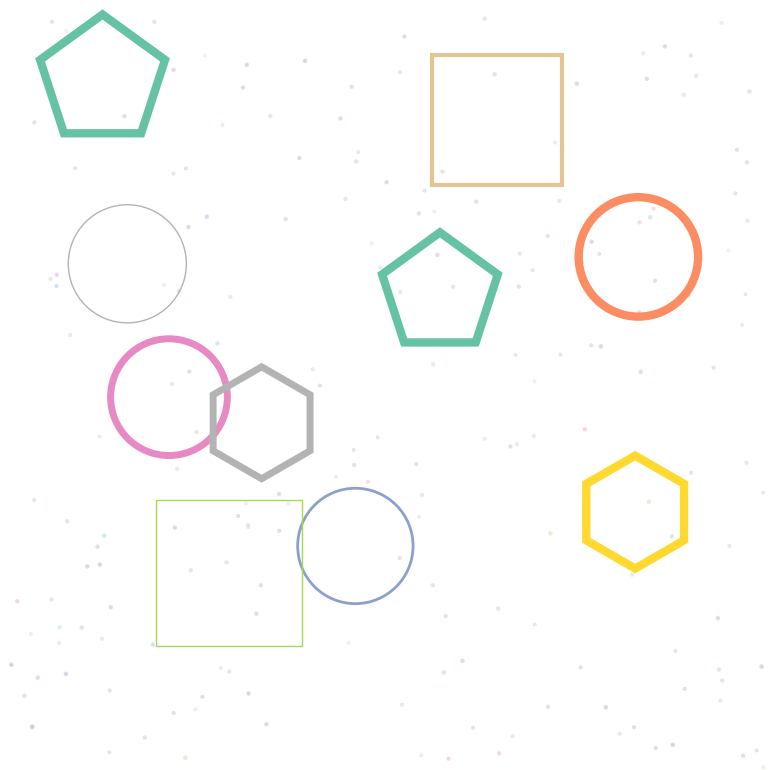[{"shape": "pentagon", "thickness": 3, "radius": 0.43, "center": [0.133, 0.896]}, {"shape": "pentagon", "thickness": 3, "radius": 0.4, "center": [0.571, 0.619]}, {"shape": "circle", "thickness": 3, "radius": 0.39, "center": [0.829, 0.666]}, {"shape": "circle", "thickness": 1, "radius": 0.37, "center": [0.462, 0.291]}, {"shape": "circle", "thickness": 2.5, "radius": 0.38, "center": [0.219, 0.484]}, {"shape": "square", "thickness": 0.5, "radius": 0.47, "center": [0.298, 0.256]}, {"shape": "hexagon", "thickness": 3, "radius": 0.37, "center": [0.825, 0.335]}, {"shape": "square", "thickness": 1.5, "radius": 0.42, "center": [0.646, 0.844]}, {"shape": "hexagon", "thickness": 2.5, "radius": 0.36, "center": [0.34, 0.451]}, {"shape": "circle", "thickness": 0.5, "radius": 0.38, "center": [0.165, 0.657]}]